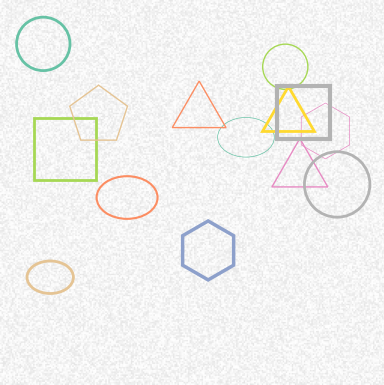[{"shape": "circle", "thickness": 2, "radius": 0.35, "center": [0.112, 0.886]}, {"shape": "oval", "thickness": 0.5, "radius": 0.37, "center": [0.639, 0.643]}, {"shape": "oval", "thickness": 1.5, "radius": 0.4, "center": [0.33, 0.487]}, {"shape": "triangle", "thickness": 1, "radius": 0.4, "center": [0.517, 0.709]}, {"shape": "hexagon", "thickness": 2.5, "radius": 0.38, "center": [0.541, 0.349]}, {"shape": "hexagon", "thickness": 0.5, "radius": 0.36, "center": [0.845, 0.66]}, {"shape": "triangle", "thickness": 1, "radius": 0.42, "center": [0.779, 0.556]}, {"shape": "circle", "thickness": 1, "radius": 0.29, "center": [0.741, 0.827]}, {"shape": "square", "thickness": 2, "radius": 0.4, "center": [0.169, 0.614]}, {"shape": "triangle", "thickness": 2, "radius": 0.39, "center": [0.749, 0.697]}, {"shape": "pentagon", "thickness": 1, "radius": 0.39, "center": [0.256, 0.7]}, {"shape": "oval", "thickness": 2, "radius": 0.3, "center": [0.13, 0.28]}, {"shape": "circle", "thickness": 2, "radius": 0.43, "center": [0.876, 0.521]}, {"shape": "square", "thickness": 3, "radius": 0.35, "center": [0.788, 0.707]}]